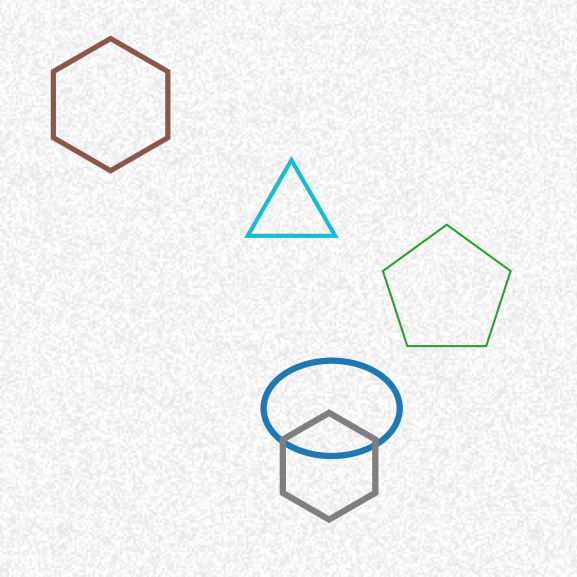[{"shape": "oval", "thickness": 3, "radius": 0.59, "center": [0.574, 0.292]}, {"shape": "pentagon", "thickness": 1, "radius": 0.58, "center": [0.774, 0.494]}, {"shape": "hexagon", "thickness": 2.5, "radius": 0.57, "center": [0.192, 0.818]}, {"shape": "hexagon", "thickness": 3, "radius": 0.46, "center": [0.57, 0.192]}, {"shape": "triangle", "thickness": 2, "radius": 0.44, "center": [0.505, 0.635]}]